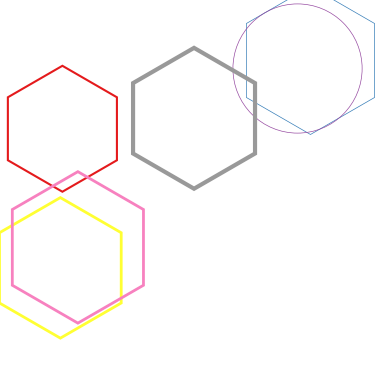[{"shape": "hexagon", "thickness": 1.5, "radius": 0.82, "center": [0.162, 0.666]}, {"shape": "hexagon", "thickness": 0.5, "radius": 0.96, "center": [0.806, 0.843]}, {"shape": "circle", "thickness": 0.5, "radius": 0.84, "center": [0.773, 0.822]}, {"shape": "hexagon", "thickness": 2, "radius": 0.91, "center": [0.157, 0.304]}, {"shape": "hexagon", "thickness": 2, "radius": 0.98, "center": [0.202, 0.357]}, {"shape": "hexagon", "thickness": 3, "radius": 0.91, "center": [0.504, 0.693]}]